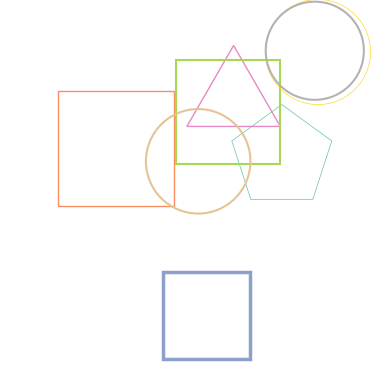[{"shape": "pentagon", "thickness": 0.5, "radius": 0.68, "center": [0.732, 0.592]}, {"shape": "square", "thickness": 1, "radius": 0.75, "center": [0.302, 0.614]}, {"shape": "square", "thickness": 2.5, "radius": 0.57, "center": [0.537, 0.18]}, {"shape": "triangle", "thickness": 1, "radius": 0.7, "center": [0.607, 0.742]}, {"shape": "square", "thickness": 1.5, "radius": 0.67, "center": [0.592, 0.709]}, {"shape": "circle", "thickness": 0.5, "radius": 0.68, "center": [0.826, 0.865]}, {"shape": "circle", "thickness": 1.5, "radius": 0.68, "center": [0.515, 0.581]}, {"shape": "circle", "thickness": 1.5, "radius": 0.64, "center": [0.818, 0.868]}]